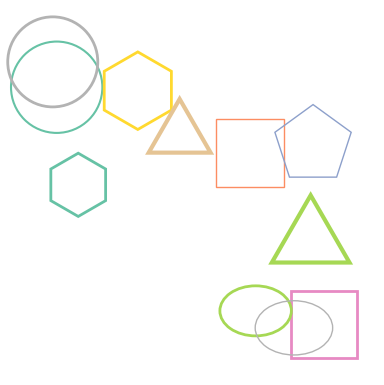[{"shape": "hexagon", "thickness": 2, "radius": 0.41, "center": [0.203, 0.52]}, {"shape": "circle", "thickness": 1.5, "radius": 0.59, "center": [0.147, 0.773]}, {"shape": "square", "thickness": 1, "radius": 0.44, "center": [0.649, 0.603]}, {"shape": "pentagon", "thickness": 1, "radius": 0.52, "center": [0.813, 0.624]}, {"shape": "square", "thickness": 2, "radius": 0.43, "center": [0.842, 0.158]}, {"shape": "triangle", "thickness": 3, "radius": 0.58, "center": [0.807, 0.376]}, {"shape": "oval", "thickness": 2, "radius": 0.46, "center": [0.664, 0.193]}, {"shape": "hexagon", "thickness": 2, "radius": 0.5, "center": [0.358, 0.764]}, {"shape": "triangle", "thickness": 3, "radius": 0.46, "center": [0.467, 0.65]}, {"shape": "oval", "thickness": 1, "radius": 0.5, "center": [0.763, 0.148]}, {"shape": "circle", "thickness": 2, "radius": 0.58, "center": [0.137, 0.839]}]